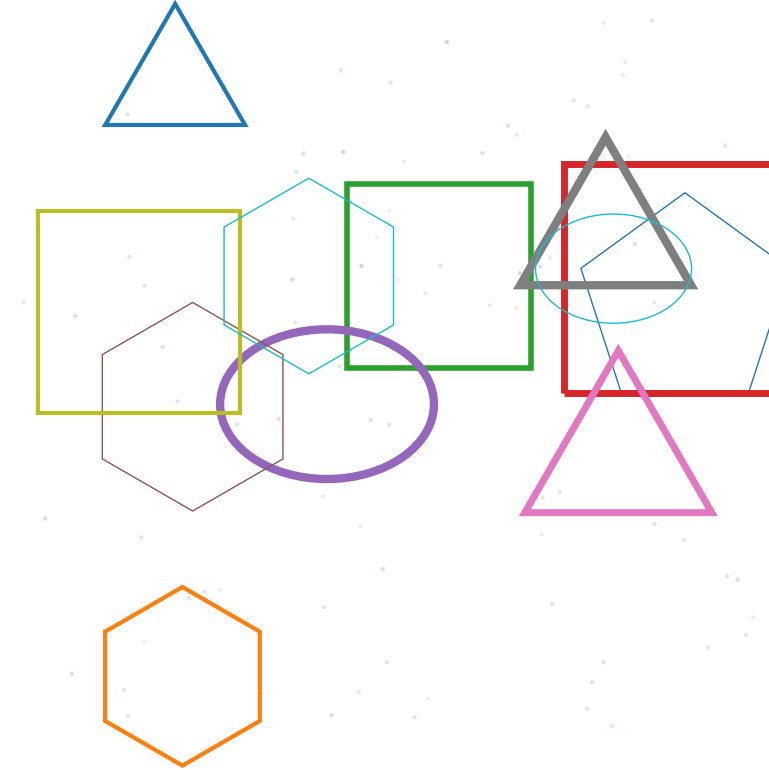[{"shape": "pentagon", "thickness": 0.5, "radius": 0.71, "center": [0.889, 0.608]}, {"shape": "triangle", "thickness": 1.5, "radius": 0.52, "center": [0.227, 0.89]}, {"shape": "hexagon", "thickness": 1.5, "radius": 0.58, "center": [0.237, 0.122]}, {"shape": "square", "thickness": 2, "radius": 0.6, "center": [0.57, 0.641]}, {"shape": "square", "thickness": 2.5, "radius": 0.74, "center": [0.881, 0.638]}, {"shape": "oval", "thickness": 3, "radius": 0.69, "center": [0.425, 0.475]}, {"shape": "hexagon", "thickness": 0.5, "radius": 0.68, "center": [0.25, 0.472]}, {"shape": "triangle", "thickness": 2.5, "radius": 0.7, "center": [0.803, 0.404]}, {"shape": "triangle", "thickness": 3, "radius": 0.64, "center": [0.787, 0.694]}, {"shape": "square", "thickness": 1.5, "radius": 0.66, "center": [0.181, 0.595]}, {"shape": "hexagon", "thickness": 0.5, "radius": 0.64, "center": [0.401, 0.642]}, {"shape": "oval", "thickness": 0.5, "radius": 0.51, "center": [0.797, 0.651]}]